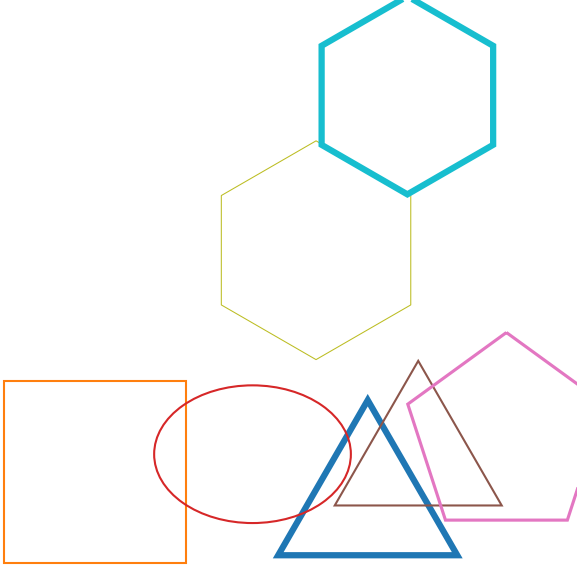[{"shape": "triangle", "thickness": 3, "radius": 0.9, "center": [0.637, 0.127]}, {"shape": "square", "thickness": 1, "radius": 0.79, "center": [0.165, 0.181]}, {"shape": "oval", "thickness": 1, "radius": 0.85, "center": [0.437, 0.213]}, {"shape": "triangle", "thickness": 1, "radius": 0.83, "center": [0.724, 0.207]}, {"shape": "pentagon", "thickness": 1.5, "radius": 0.9, "center": [0.877, 0.244]}, {"shape": "hexagon", "thickness": 0.5, "radius": 0.95, "center": [0.547, 0.566]}, {"shape": "hexagon", "thickness": 3, "radius": 0.86, "center": [0.705, 0.834]}]